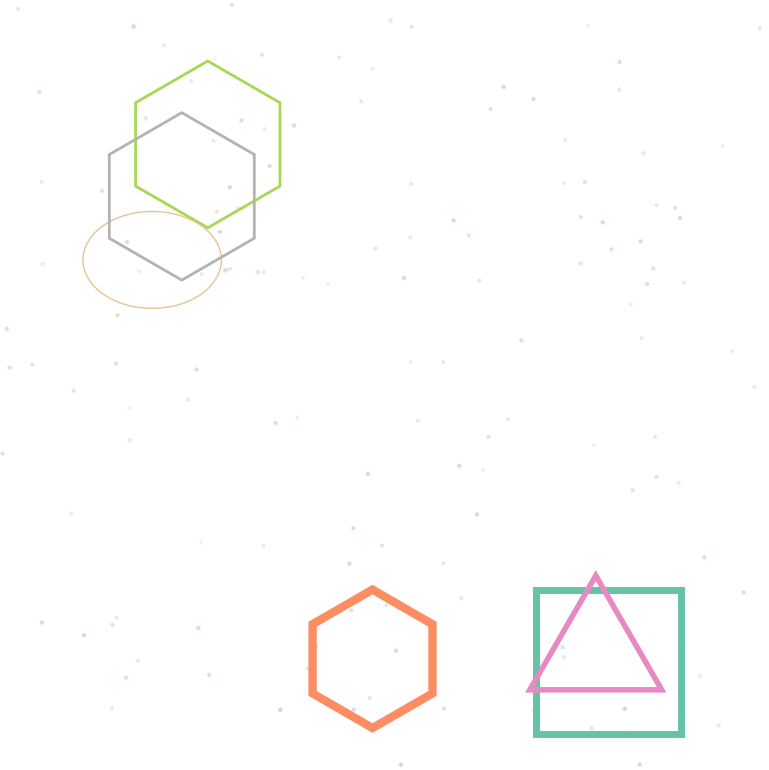[{"shape": "square", "thickness": 2.5, "radius": 0.47, "center": [0.79, 0.14]}, {"shape": "hexagon", "thickness": 3, "radius": 0.45, "center": [0.484, 0.144]}, {"shape": "triangle", "thickness": 2, "radius": 0.49, "center": [0.774, 0.154]}, {"shape": "hexagon", "thickness": 1, "radius": 0.54, "center": [0.27, 0.812]}, {"shape": "oval", "thickness": 0.5, "radius": 0.45, "center": [0.198, 0.662]}, {"shape": "hexagon", "thickness": 1, "radius": 0.54, "center": [0.236, 0.745]}]